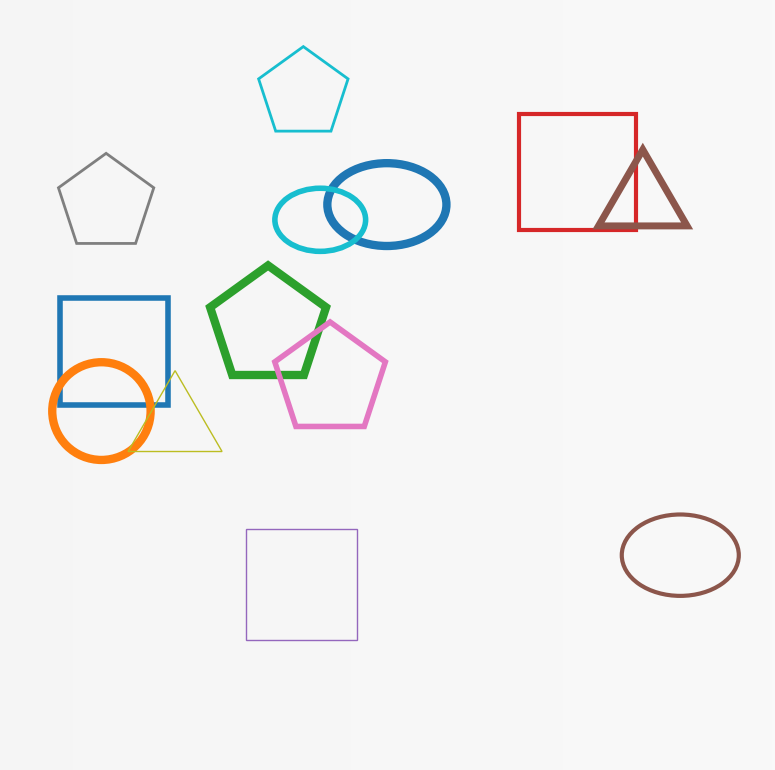[{"shape": "square", "thickness": 2, "radius": 0.35, "center": [0.147, 0.543]}, {"shape": "oval", "thickness": 3, "radius": 0.38, "center": [0.499, 0.734]}, {"shape": "circle", "thickness": 3, "radius": 0.32, "center": [0.131, 0.466]}, {"shape": "pentagon", "thickness": 3, "radius": 0.39, "center": [0.346, 0.577]}, {"shape": "square", "thickness": 1.5, "radius": 0.38, "center": [0.745, 0.777]}, {"shape": "square", "thickness": 0.5, "radius": 0.36, "center": [0.389, 0.241]}, {"shape": "oval", "thickness": 1.5, "radius": 0.38, "center": [0.878, 0.279]}, {"shape": "triangle", "thickness": 2.5, "radius": 0.33, "center": [0.829, 0.74]}, {"shape": "pentagon", "thickness": 2, "radius": 0.38, "center": [0.426, 0.507]}, {"shape": "pentagon", "thickness": 1, "radius": 0.32, "center": [0.137, 0.736]}, {"shape": "triangle", "thickness": 0.5, "radius": 0.35, "center": [0.226, 0.449]}, {"shape": "oval", "thickness": 2, "radius": 0.29, "center": [0.413, 0.715]}, {"shape": "pentagon", "thickness": 1, "radius": 0.3, "center": [0.391, 0.879]}]